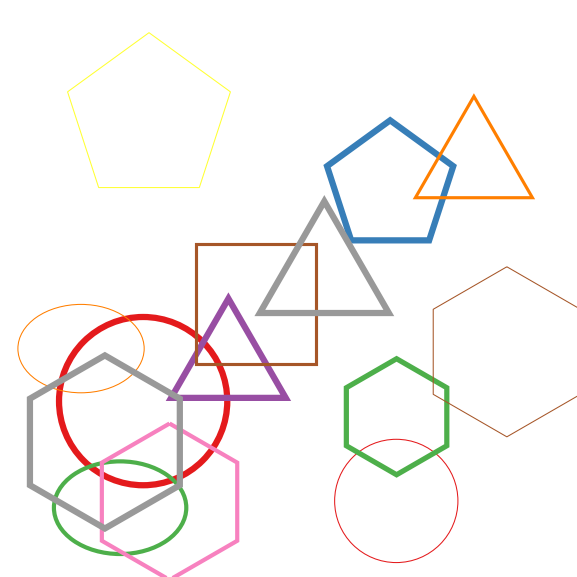[{"shape": "circle", "thickness": 3, "radius": 0.73, "center": [0.248, 0.305]}, {"shape": "circle", "thickness": 0.5, "radius": 0.53, "center": [0.686, 0.132]}, {"shape": "pentagon", "thickness": 3, "radius": 0.57, "center": [0.676, 0.676]}, {"shape": "oval", "thickness": 2, "radius": 0.57, "center": [0.208, 0.12]}, {"shape": "hexagon", "thickness": 2.5, "radius": 0.5, "center": [0.687, 0.277]}, {"shape": "triangle", "thickness": 3, "radius": 0.57, "center": [0.396, 0.367]}, {"shape": "triangle", "thickness": 1.5, "radius": 0.59, "center": [0.821, 0.715]}, {"shape": "oval", "thickness": 0.5, "radius": 0.55, "center": [0.14, 0.396]}, {"shape": "pentagon", "thickness": 0.5, "radius": 0.74, "center": [0.258, 0.794]}, {"shape": "hexagon", "thickness": 0.5, "radius": 0.74, "center": [0.878, 0.39]}, {"shape": "square", "thickness": 1.5, "radius": 0.52, "center": [0.443, 0.472]}, {"shape": "hexagon", "thickness": 2, "radius": 0.68, "center": [0.294, 0.13]}, {"shape": "triangle", "thickness": 3, "radius": 0.64, "center": [0.562, 0.522]}, {"shape": "hexagon", "thickness": 3, "radius": 0.75, "center": [0.182, 0.234]}]